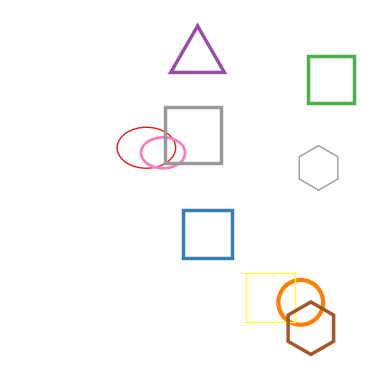[{"shape": "oval", "thickness": 1, "radius": 0.38, "center": [0.38, 0.616]}, {"shape": "square", "thickness": 2.5, "radius": 0.31, "center": [0.539, 0.393]}, {"shape": "square", "thickness": 2.5, "radius": 0.3, "center": [0.86, 0.793]}, {"shape": "triangle", "thickness": 2.5, "radius": 0.4, "center": [0.513, 0.852]}, {"shape": "circle", "thickness": 3, "radius": 0.29, "center": [0.781, 0.215]}, {"shape": "square", "thickness": 1, "radius": 0.32, "center": [0.702, 0.228]}, {"shape": "hexagon", "thickness": 2.5, "radius": 0.34, "center": [0.807, 0.147]}, {"shape": "oval", "thickness": 2, "radius": 0.29, "center": [0.424, 0.603]}, {"shape": "hexagon", "thickness": 1, "radius": 0.29, "center": [0.827, 0.564]}, {"shape": "square", "thickness": 2.5, "radius": 0.36, "center": [0.501, 0.65]}]